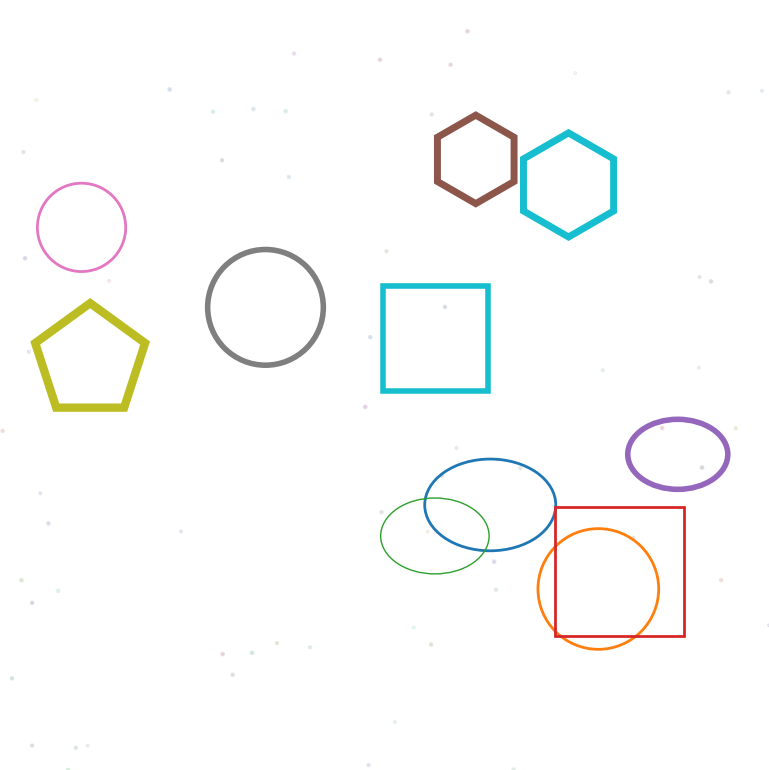[{"shape": "oval", "thickness": 1, "radius": 0.43, "center": [0.637, 0.344]}, {"shape": "circle", "thickness": 1, "radius": 0.39, "center": [0.777, 0.235]}, {"shape": "oval", "thickness": 0.5, "radius": 0.35, "center": [0.565, 0.304]}, {"shape": "square", "thickness": 1, "radius": 0.42, "center": [0.805, 0.258]}, {"shape": "oval", "thickness": 2, "radius": 0.32, "center": [0.88, 0.41]}, {"shape": "hexagon", "thickness": 2.5, "radius": 0.29, "center": [0.618, 0.793]}, {"shape": "circle", "thickness": 1, "radius": 0.29, "center": [0.106, 0.705]}, {"shape": "circle", "thickness": 2, "radius": 0.38, "center": [0.345, 0.601]}, {"shape": "pentagon", "thickness": 3, "radius": 0.38, "center": [0.117, 0.531]}, {"shape": "hexagon", "thickness": 2.5, "radius": 0.34, "center": [0.738, 0.76]}, {"shape": "square", "thickness": 2, "radius": 0.34, "center": [0.565, 0.56]}]